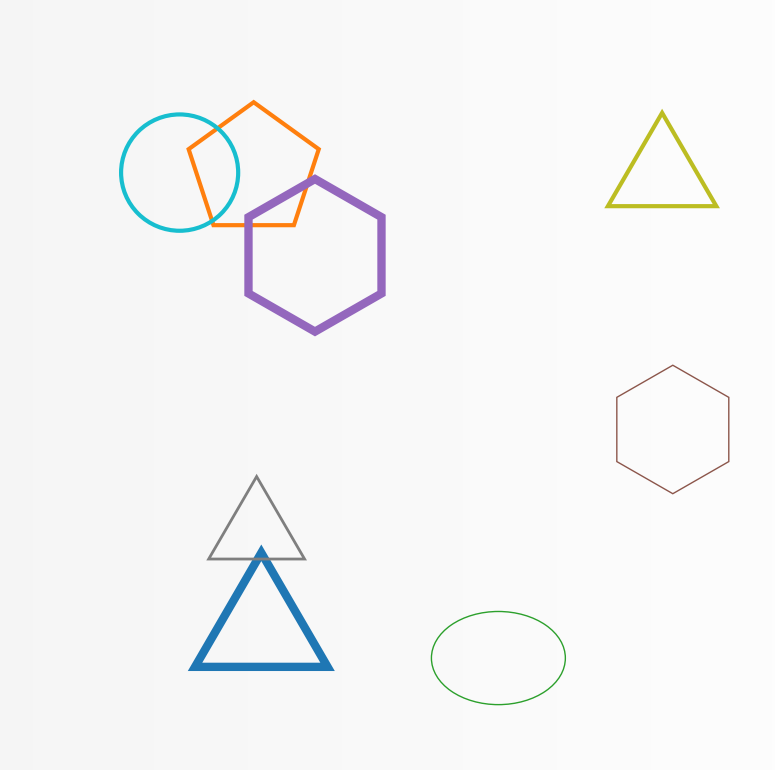[{"shape": "triangle", "thickness": 3, "radius": 0.49, "center": [0.337, 0.183]}, {"shape": "pentagon", "thickness": 1.5, "radius": 0.44, "center": [0.327, 0.779]}, {"shape": "oval", "thickness": 0.5, "radius": 0.43, "center": [0.643, 0.145]}, {"shape": "hexagon", "thickness": 3, "radius": 0.5, "center": [0.406, 0.668]}, {"shape": "hexagon", "thickness": 0.5, "radius": 0.42, "center": [0.868, 0.442]}, {"shape": "triangle", "thickness": 1, "radius": 0.36, "center": [0.331, 0.31]}, {"shape": "triangle", "thickness": 1.5, "radius": 0.4, "center": [0.854, 0.773]}, {"shape": "circle", "thickness": 1.5, "radius": 0.38, "center": [0.232, 0.776]}]